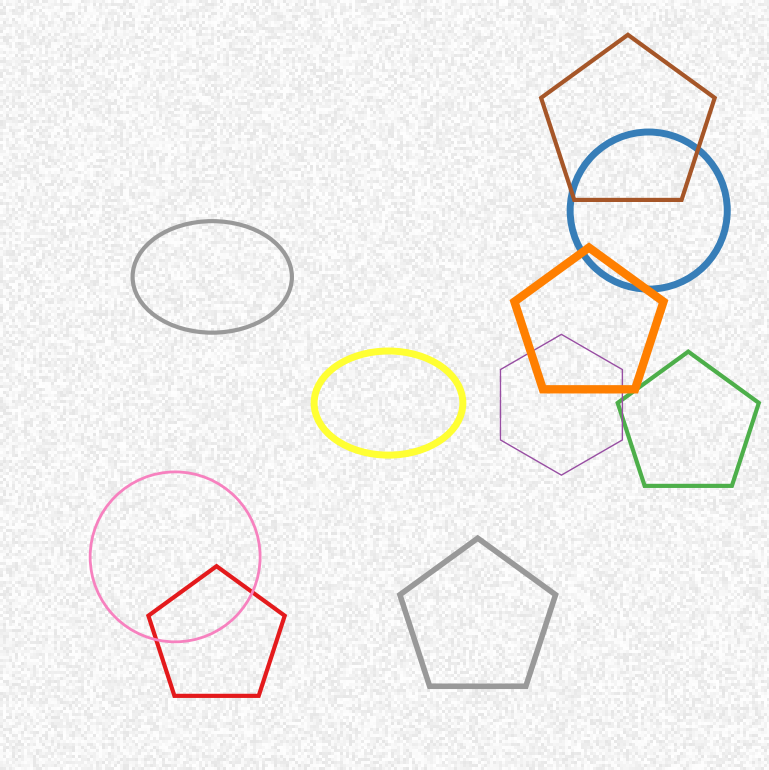[{"shape": "pentagon", "thickness": 1.5, "radius": 0.47, "center": [0.281, 0.172]}, {"shape": "circle", "thickness": 2.5, "radius": 0.51, "center": [0.842, 0.727]}, {"shape": "pentagon", "thickness": 1.5, "radius": 0.48, "center": [0.894, 0.447]}, {"shape": "hexagon", "thickness": 0.5, "radius": 0.46, "center": [0.729, 0.474]}, {"shape": "pentagon", "thickness": 3, "radius": 0.51, "center": [0.765, 0.577]}, {"shape": "oval", "thickness": 2.5, "radius": 0.48, "center": [0.505, 0.477]}, {"shape": "pentagon", "thickness": 1.5, "radius": 0.59, "center": [0.815, 0.836]}, {"shape": "circle", "thickness": 1, "radius": 0.55, "center": [0.227, 0.277]}, {"shape": "oval", "thickness": 1.5, "radius": 0.52, "center": [0.276, 0.64]}, {"shape": "pentagon", "thickness": 2, "radius": 0.53, "center": [0.62, 0.195]}]